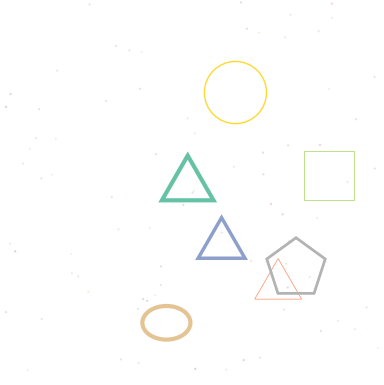[{"shape": "triangle", "thickness": 3, "radius": 0.39, "center": [0.488, 0.518]}, {"shape": "triangle", "thickness": 0.5, "radius": 0.35, "center": [0.722, 0.258]}, {"shape": "triangle", "thickness": 2.5, "radius": 0.35, "center": [0.575, 0.364]}, {"shape": "square", "thickness": 0.5, "radius": 0.32, "center": [0.855, 0.544]}, {"shape": "circle", "thickness": 1, "radius": 0.4, "center": [0.612, 0.76]}, {"shape": "oval", "thickness": 3, "radius": 0.31, "center": [0.432, 0.162]}, {"shape": "pentagon", "thickness": 2, "radius": 0.4, "center": [0.769, 0.303]}]